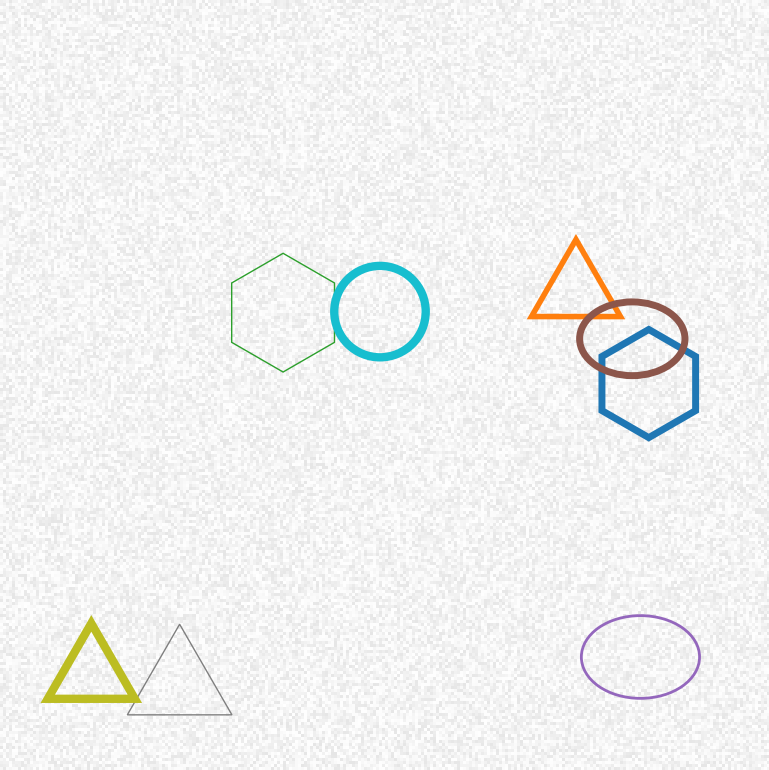[{"shape": "hexagon", "thickness": 2.5, "radius": 0.35, "center": [0.843, 0.502]}, {"shape": "triangle", "thickness": 2, "radius": 0.33, "center": [0.748, 0.622]}, {"shape": "hexagon", "thickness": 0.5, "radius": 0.39, "center": [0.368, 0.594]}, {"shape": "oval", "thickness": 1, "radius": 0.38, "center": [0.832, 0.147]}, {"shape": "oval", "thickness": 2.5, "radius": 0.34, "center": [0.821, 0.56]}, {"shape": "triangle", "thickness": 0.5, "radius": 0.39, "center": [0.233, 0.111]}, {"shape": "triangle", "thickness": 3, "radius": 0.33, "center": [0.119, 0.125]}, {"shape": "circle", "thickness": 3, "radius": 0.3, "center": [0.493, 0.595]}]